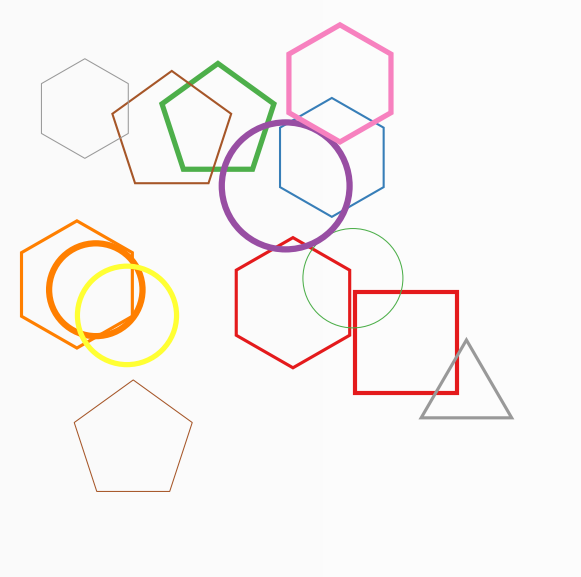[{"shape": "square", "thickness": 2, "radius": 0.43, "center": [0.698, 0.406]}, {"shape": "hexagon", "thickness": 1.5, "radius": 0.56, "center": [0.504, 0.475]}, {"shape": "hexagon", "thickness": 1, "radius": 0.51, "center": [0.571, 0.727]}, {"shape": "pentagon", "thickness": 2.5, "radius": 0.51, "center": [0.375, 0.788]}, {"shape": "circle", "thickness": 0.5, "radius": 0.43, "center": [0.607, 0.517]}, {"shape": "circle", "thickness": 3, "radius": 0.55, "center": [0.491, 0.677]}, {"shape": "hexagon", "thickness": 1.5, "radius": 0.55, "center": [0.132, 0.507]}, {"shape": "circle", "thickness": 3, "radius": 0.4, "center": [0.165, 0.497]}, {"shape": "circle", "thickness": 2.5, "radius": 0.43, "center": [0.218, 0.453]}, {"shape": "pentagon", "thickness": 1, "radius": 0.54, "center": [0.296, 0.769]}, {"shape": "pentagon", "thickness": 0.5, "radius": 0.53, "center": [0.229, 0.234]}, {"shape": "hexagon", "thickness": 2.5, "radius": 0.51, "center": [0.585, 0.855]}, {"shape": "triangle", "thickness": 1.5, "radius": 0.45, "center": [0.802, 0.321]}, {"shape": "hexagon", "thickness": 0.5, "radius": 0.43, "center": [0.146, 0.811]}]